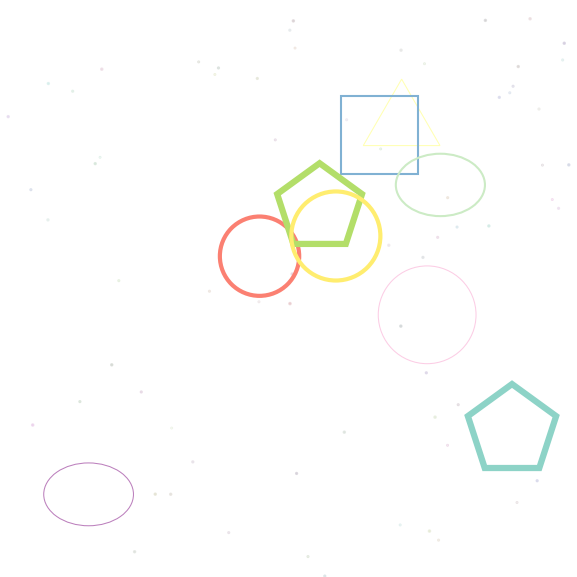[{"shape": "pentagon", "thickness": 3, "radius": 0.4, "center": [0.887, 0.254]}, {"shape": "triangle", "thickness": 0.5, "radius": 0.38, "center": [0.695, 0.785]}, {"shape": "circle", "thickness": 2, "radius": 0.34, "center": [0.449, 0.556]}, {"shape": "square", "thickness": 1, "radius": 0.34, "center": [0.657, 0.765]}, {"shape": "pentagon", "thickness": 3, "radius": 0.39, "center": [0.553, 0.639]}, {"shape": "circle", "thickness": 0.5, "radius": 0.42, "center": [0.74, 0.454]}, {"shape": "oval", "thickness": 0.5, "radius": 0.39, "center": [0.153, 0.143]}, {"shape": "oval", "thickness": 1, "radius": 0.39, "center": [0.763, 0.679]}, {"shape": "circle", "thickness": 2, "radius": 0.39, "center": [0.582, 0.591]}]